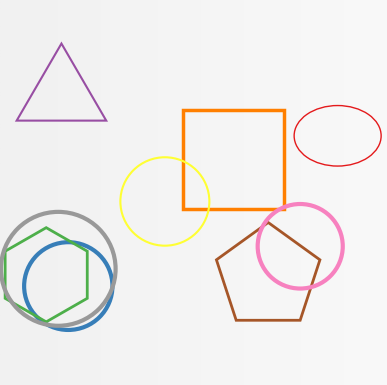[{"shape": "oval", "thickness": 1, "radius": 0.56, "center": [0.871, 0.647]}, {"shape": "circle", "thickness": 3, "radius": 0.57, "center": [0.176, 0.257]}, {"shape": "hexagon", "thickness": 2, "radius": 0.61, "center": [0.119, 0.286]}, {"shape": "triangle", "thickness": 1.5, "radius": 0.67, "center": [0.159, 0.753]}, {"shape": "square", "thickness": 2.5, "radius": 0.65, "center": [0.602, 0.585]}, {"shape": "circle", "thickness": 1.5, "radius": 0.57, "center": [0.425, 0.477]}, {"shape": "pentagon", "thickness": 2, "radius": 0.7, "center": [0.692, 0.282]}, {"shape": "circle", "thickness": 3, "radius": 0.55, "center": [0.775, 0.36]}, {"shape": "circle", "thickness": 3, "radius": 0.74, "center": [0.15, 0.302]}]